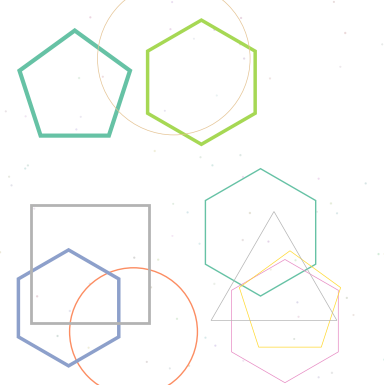[{"shape": "pentagon", "thickness": 3, "radius": 0.75, "center": [0.194, 0.77]}, {"shape": "hexagon", "thickness": 1, "radius": 0.83, "center": [0.677, 0.396]}, {"shape": "circle", "thickness": 1, "radius": 0.83, "center": [0.347, 0.138]}, {"shape": "hexagon", "thickness": 2.5, "radius": 0.75, "center": [0.178, 0.2]}, {"shape": "hexagon", "thickness": 0.5, "radius": 0.8, "center": [0.74, 0.166]}, {"shape": "hexagon", "thickness": 2.5, "radius": 0.81, "center": [0.523, 0.786]}, {"shape": "pentagon", "thickness": 0.5, "radius": 0.69, "center": [0.753, 0.21]}, {"shape": "circle", "thickness": 0.5, "radius": 0.99, "center": [0.451, 0.848]}, {"shape": "triangle", "thickness": 0.5, "radius": 0.94, "center": [0.712, 0.262]}, {"shape": "square", "thickness": 2, "radius": 0.77, "center": [0.235, 0.314]}]